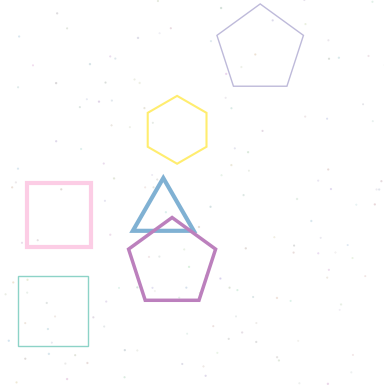[{"shape": "square", "thickness": 1, "radius": 0.46, "center": [0.137, 0.193]}, {"shape": "pentagon", "thickness": 1, "radius": 0.59, "center": [0.676, 0.872]}, {"shape": "triangle", "thickness": 3, "radius": 0.46, "center": [0.424, 0.446]}, {"shape": "square", "thickness": 3, "radius": 0.42, "center": [0.154, 0.443]}, {"shape": "pentagon", "thickness": 2.5, "radius": 0.59, "center": [0.447, 0.316]}, {"shape": "hexagon", "thickness": 1.5, "radius": 0.44, "center": [0.46, 0.663]}]